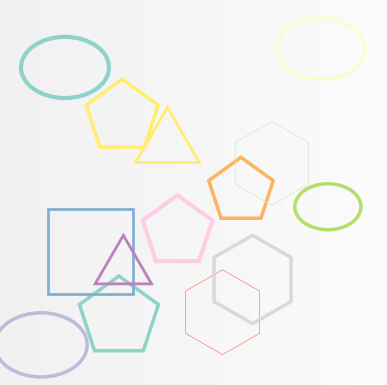[{"shape": "oval", "thickness": 3, "radius": 0.57, "center": [0.168, 0.825]}, {"shape": "pentagon", "thickness": 2.5, "radius": 0.54, "center": [0.307, 0.176]}, {"shape": "oval", "thickness": 1.5, "radius": 0.57, "center": [0.828, 0.873]}, {"shape": "oval", "thickness": 2.5, "radius": 0.6, "center": [0.106, 0.104]}, {"shape": "hexagon", "thickness": 0.5, "radius": 0.55, "center": [0.574, 0.189]}, {"shape": "square", "thickness": 2, "radius": 0.55, "center": [0.234, 0.347]}, {"shape": "pentagon", "thickness": 2.5, "radius": 0.44, "center": [0.622, 0.504]}, {"shape": "oval", "thickness": 2.5, "radius": 0.43, "center": [0.846, 0.463]}, {"shape": "pentagon", "thickness": 3, "radius": 0.47, "center": [0.458, 0.398]}, {"shape": "hexagon", "thickness": 2.5, "radius": 0.57, "center": [0.652, 0.274]}, {"shape": "triangle", "thickness": 2, "radius": 0.42, "center": [0.318, 0.305]}, {"shape": "hexagon", "thickness": 0.5, "radius": 0.55, "center": [0.701, 0.576]}, {"shape": "triangle", "thickness": 2, "radius": 0.48, "center": [0.432, 0.626]}, {"shape": "pentagon", "thickness": 2.5, "radius": 0.49, "center": [0.315, 0.697]}]